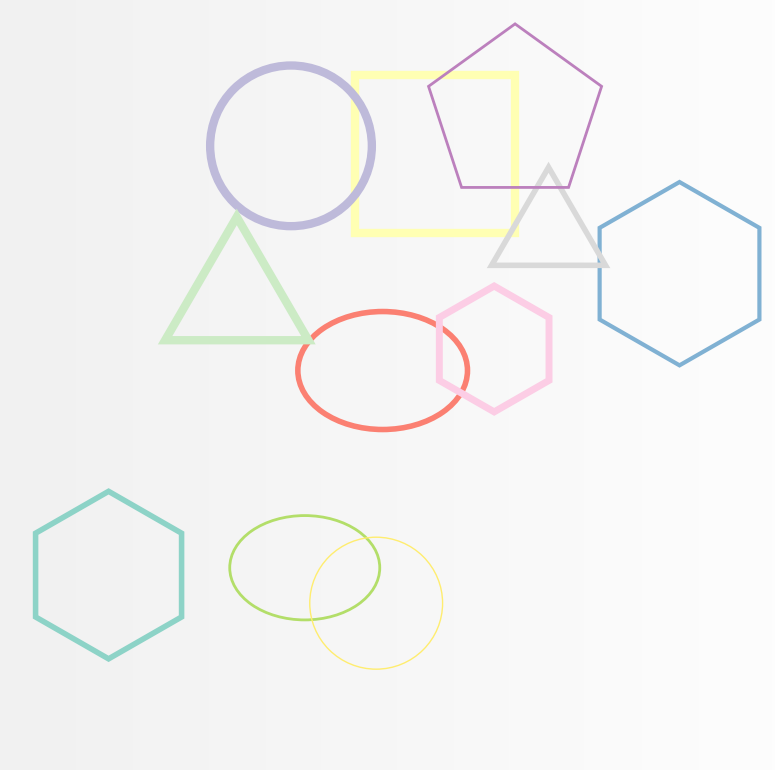[{"shape": "hexagon", "thickness": 2, "radius": 0.54, "center": [0.14, 0.253]}, {"shape": "square", "thickness": 3, "radius": 0.51, "center": [0.561, 0.8]}, {"shape": "circle", "thickness": 3, "radius": 0.52, "center": [0.375, 0.811]}, {"shape": "oval", "thickness": 2, "radius": 0.55, "center": [0.494, 0.519]}, {"shape": "hexagon", "thickness": 1.5, "radius": 0.6, "center": [0.877, 0.645]}, {"shape": "oval", "thickness": 1, "radius": 0.48, "center": [0.393, 0.263]}, {"shape": "hexagon", "thickness": 2.5, "radius": 0.41, "center": [0.638, 0.547]}, {"shape": "triangle", "thickness": 2, "radius": 0.42, "center": [0.708, 0.698]}, {"shape": "pentagon", "thickness": 1, "radius": 0.59, "center": [0.665, 0.852]}, {"shape": "triangle", "thickness": 3, "radius": 0.53, "center": [0.306, 0.612]}, {"shape": "circle", "thickness": 0.5, "radius": 0.43, "center": [0.485, 0.217]}]